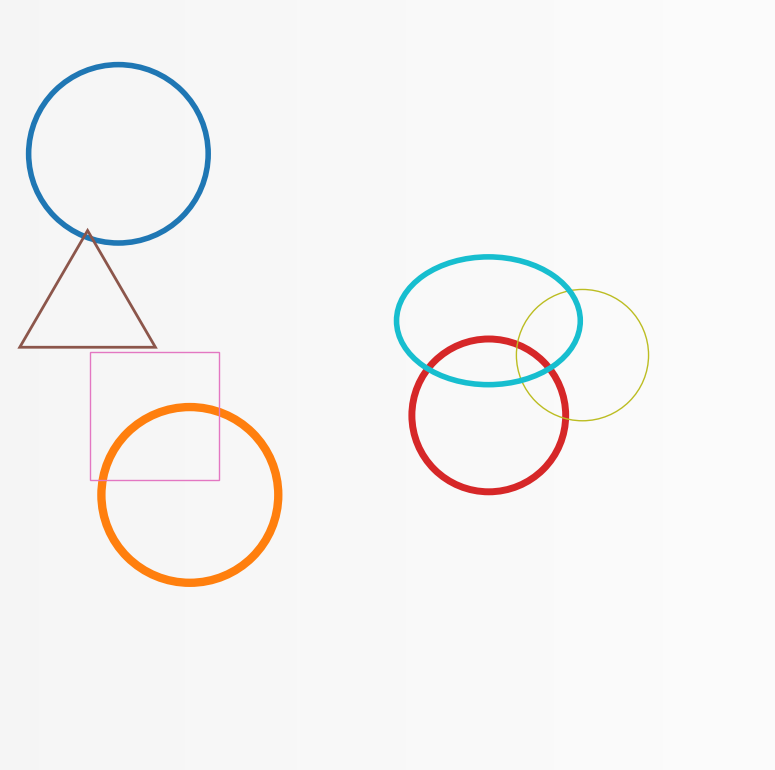[{"shape": "circle", "thickness": 2, "radius": 0.58, "center": [0.153, 0.8]}, {"shape": "circle", "thickness": 3, "radius": 0.57, "center": [0.245, 0.357]}, {"shape": "circle", "thickness": 2.5, "radius": 0.5, "center": [0.631, 0.461]}, {"shape": "triangle", "thickness": 1, "radius": 0.51, "center": [0.113, 0.6]}, {"shape": "square", "thickness": 0.5, "radius": 0.42, "center": [0.199, 0.459]}, {"shape": "circle", "thickness": 0.5, "radius": 0.43, "center": [0.752, 0.539]}, {"shape": "oval", "thickness": 2, "radius": 0.59, "center": [0.63, 0.583]}]